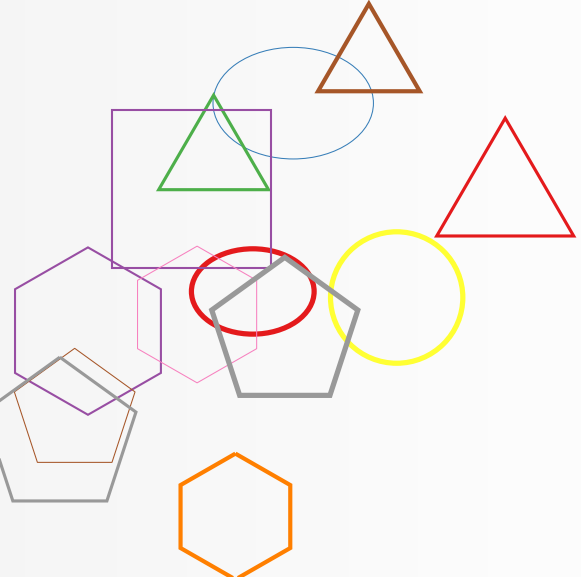[{"shape": "oval", "thickness": 2.5, "radius": 0.53, "center": [0.435, 0.494]}, {"shape": "triangle", "thickness": 1.5, "radius": 0.68, "center": [0.869, 0.659]}, {"shape": "oval", "thickness": 0.5, "radius": 0.69, "center": [0.504, 0.82]}, {"shape": "triangle", "thickness": 1.5, "radius": 0.55, "center": [0.367, 0.725]}, {"shape": "hexagon", "thickness": 1, "radius": 0.72, "center": [0.151, 0.426]}, {"shape": "square", "thickness": 1, "radius": 0.69, "center": [0.329, 0.671]}, {"shape": "hexagon", "thickness": 2, "radius": 0.54, "center": [0.405, 0.105]}, {"shape": "circle", "thickness": 2.5, "radius": 0.57, "center": [0.682, 0.484]}, {"shape": "pentagon", "thickness": 0.5, "radius": 0.55, "center": [0.129, 0.287]}, {"shape": "triangle", "thickness": 2, "radius": 0.51, "center": [0.635, 0.892]}, {"shape": "hexagon", "thickness": 0.5, "radius": 0.59, "center": [0.339, 0.455]}, {"shape": "pentagon", "thickness": 2.5, "radius": 0.66, "center": [0.49, 0.421]}, {"shape": "pentagon", "thickness": 1.5, "radius": 0.69, "center": [0.103, 0.243]}]